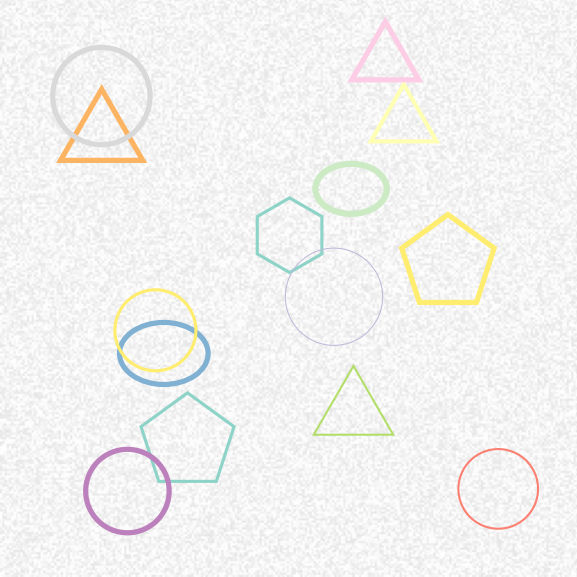[{"shape": "hexagon", "thickness": 1.5, "radius": 0.32, "center": [0.501, 0.592]}, {"shape": "pentagon", "thickness": 1.5, "radius": 0.42, "center": [0.325, 0.234]}, {"shape": "triangle", "thickness": 2, "radius": 0.33, "center": [0.699, 0.787]}, {"shape": "circle", "thickness": 0.5, "radius": 0.42, "center": [0.578, 0.485]}, {"shape": "circle", "thickness": 1, "radius": 0.34, "center": [0.863, 0.153]}, {"shape": "oval", "thickness": 2.5, "radius": 0.38, "center": [0.284, 0.387]}, {"shape": "triangle", "thickness": 2.5, "radius": 0.41, "center": [0.176, 0.762]}, {"shape": "triangle", "thickness": 1, "radius": 0.4, "center": [0.612, 0.286]}, {"shape": "triangle", "thickness": 2.5, "radius": 0.34, "center": [0.667, 0.894]}, {"shape": "circle", "thickness": 2.5, "radius": 0.42, "center": [0.176, 0.833]}, {"shape": "circle", "thickness": 2.5, "radius": 0.36, "center": [0.221, 0.149]}, {"shape": "oval", "thickness": 3, "radius": 0.31, "center": [0.608, 0.672]}, {"shape": "pentagon", "thickness": 2.5, "radius": 0.42, "center": [0.776, 0.543]}, {"shape": "circle", "thickness": 1.5, "radius": 0.35, "center": [0.269, 0.427]}]